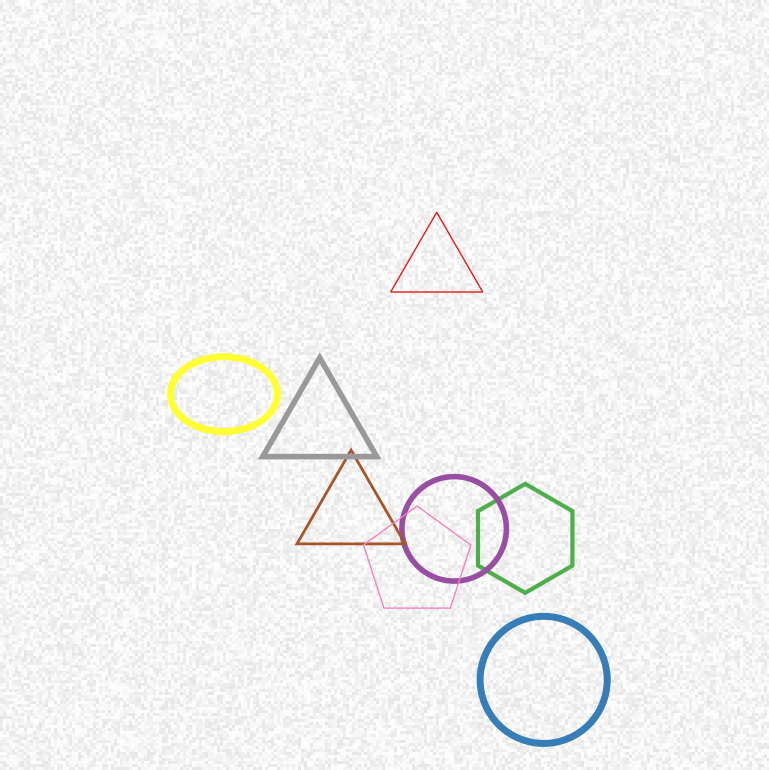[{"shape": "triangle", "thickness": 0.5, "radius": 0.35, "center": [0.567, 0.655]}, {"shape": "circle", "thickness": 2.5, "radius": 0.41, "center": [0.706, 0.117]}, {"shape": "hexagon", "thickness": 1.5, "radius": 0.35, "center": [0.682, 0.301]}, {"shape": "circle", "thickness": 2, "radius": 0.34, "center": [0.59, 0.313]}, {"shape": "oval", "thickness": 2.5, "radius": 0.35, "center": [0.291, 0.488]}, {"shape": "triangle", "thickness": 1, "radius": 0.41, "center": [0.456, 0.334]}, {"shape": "pentagon", "thickness": 0.5, "radius": 0.37, "center": [0.542, 0.27]}, {"shape": "triangle", "thickness": 2, "radius": 0.43, "center": [0.415, 0.45]}]